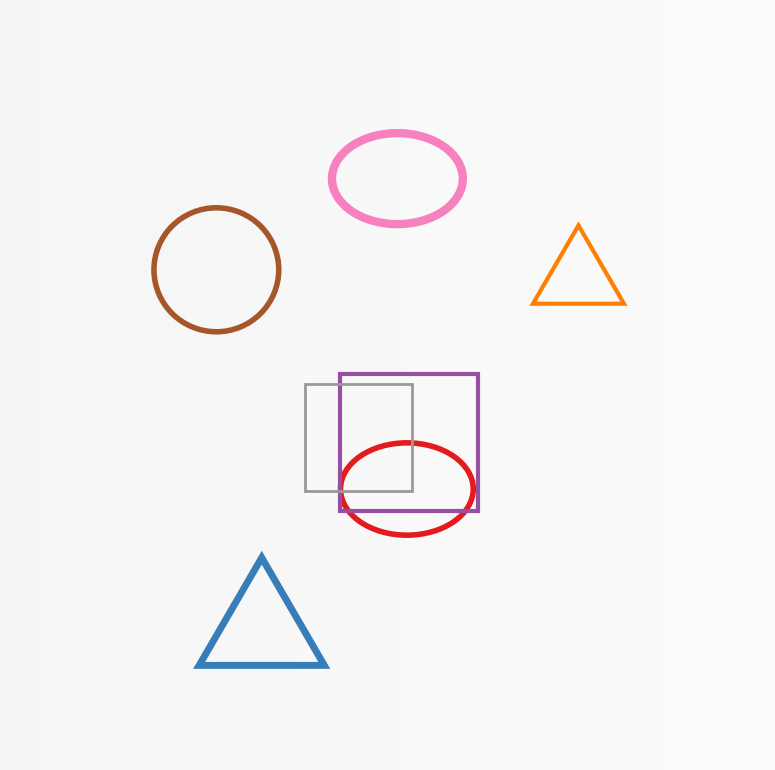[{"shape": "oval", "thickness": 2, "radius": 0.43, "center": [0.525, 0.365]}, {"shape": "triangle", "thickness": 2.5, "radius": 0.47, "center": [0.338, 0.182]}, {"shape": "square", "thickness": 1.5, "radius": 0.44, "center": [0.527, 0.426]}, {"shape": "triangle", "thickness": 1.5, "radius": 0.34, "center": [0.746, 0.639]}, {"shape": "circle", "thickness": 2, "radius": 0.4, "center": [0.279, 0.65]}, {"shape": "oval", "thickness": 3, "radius": 0.42, "center": [0.513, 0.768]}, {"shape": "square", "thickness": 1, "radius": 0.35, "center": [0.463, 0.432]}]